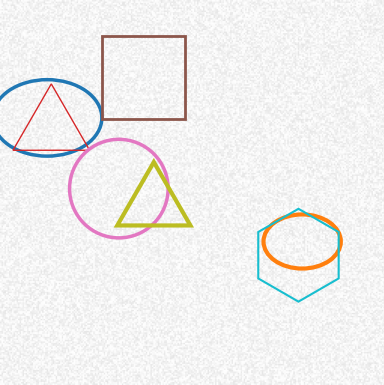[{"shape": "oval", "thickness": 2.5, "radius": 0.71, "center": [0.123, 0.694]}, {"shape": "oval", "thickness": 3, "radius": 0.5, "center": [0.785, 0.373]}, {"shape": "triangle", "thickness": 1, "radius": 0.57, "center": [0.133, 0.667]}, {"shape": "square", "thickness": 2, "radius": 0.54, "center": [0.373, 0.798]}, {"shape": "circle", "thickness": 2.5, "radius": 0.64, "center": [0.309, 0.51]}, {"shape": "triangle", "thickness": 3, "radius": 0.55, "center": [0.4, 0.469]}, {"shape": "hexagon", "thickness": 1.5, "radius": 0.6, "center": [0.775, 0.337]}]